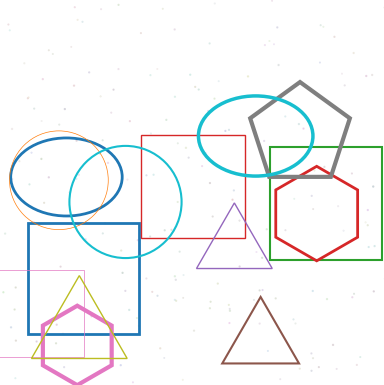[{"shape": "square", "thickness": 2, "radius": 0.72, "center": [0.216, 0.276]}, {"shape": "oval", "thickness": 2, "radius": 0.72, "center": [0.173, 0.54]}, {"shape": "circle", "thickness": 0.5, "radius": 0.64, "center": [0.153, 0.532]}, {"shape": "square", "thickness": 1.5, "radius": 0.73, "center": [0.847, 0.471]}, {"shape": "hexagon", "thickness": 2, "radius": 0.61, "center": [0.823, 0.445]}, {"shape": "square", "thickness": 1, "radius": 0.67, "center": [0.501, 0.515]}, {"shape": "triangle", "thickness": 1, "radius": 0.57, "center": [0.609, 0.359]}, {"shape": "triangle", "thickness": 1.5, "radius": 0.58, "center": [0.677, 0.114]}, {"shape": "square", "thickness": 0.5, "radius": 0.56, "center": [0.105, 0.186]}, {"shape": "hexagon", "thickness": 3, "radius": 0.52, "center": [0.201, 0.103]}, {"shape": "pentagon", "thickness": 3, "radius": 0.68, "center": [0.779, 0.651]}, {"shape": "triangle", "thickness": 1, "radius": 0.72, "center": [0.206, 0.141]}, {"shape": "circle", "thickness": 1.5, "radius": 0.73, "center": [0.326, 0.475]}, {"shape": "oval", "thickness": 2.5, "radius": 0.74, "center": [0.664, 0.647]}]